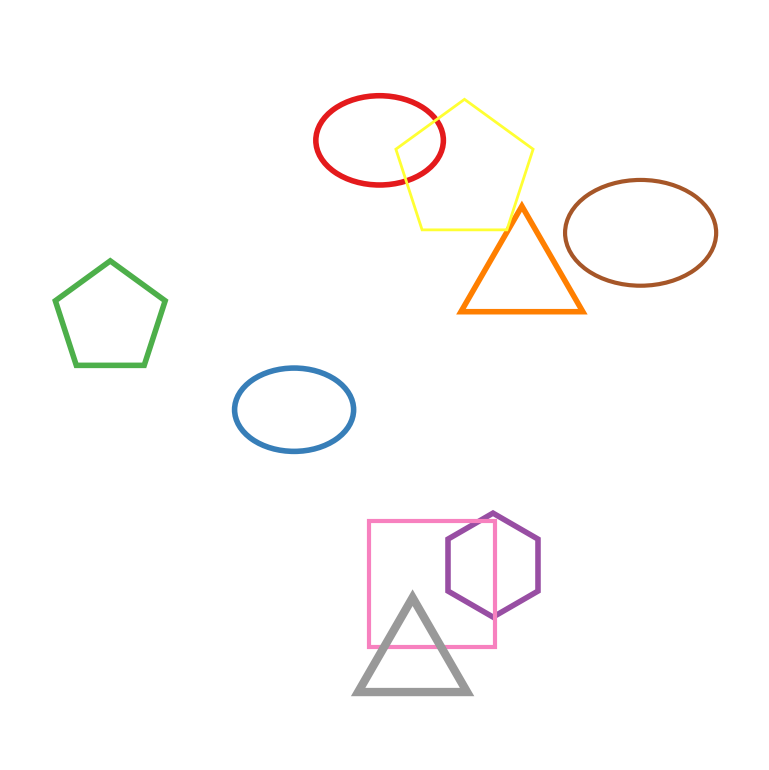[{"shape": "oval", "thickness": 2, "radius": 0.41, "center": [0.493, 0.818]}, {"shape": "oval", "thickness": 2, "radius": 0.39, "center": [0.382, 0.468]}, {"shape": "pentagon", "thickness": 2, "radius": 0.37, "center": [0.143, 0.586]}, {"shape": "hexagon", "thickness": 2, "radius": 0.34, "center": [0.64, 0.266]}, {"shape": "triangle", "thickness": 2, "radius": 0.46, "center": [0.678, 0.641]}, {"shape": "pentagon", "thickness": 1, "radius": 0.47, "center": [0.603, 0.777]}, {"shape": "oval", "thickness": 1.5, "radius": 0.49, "center": [0.832, 0.698]}, {"shape": "square", "thickness": 1.5, "radius": 0.41, "center": [0.561, 0.241]}, {"shape": "triangle", "thickness": 3, "radius": 0.41, "center": [0.536, 0.142]}]